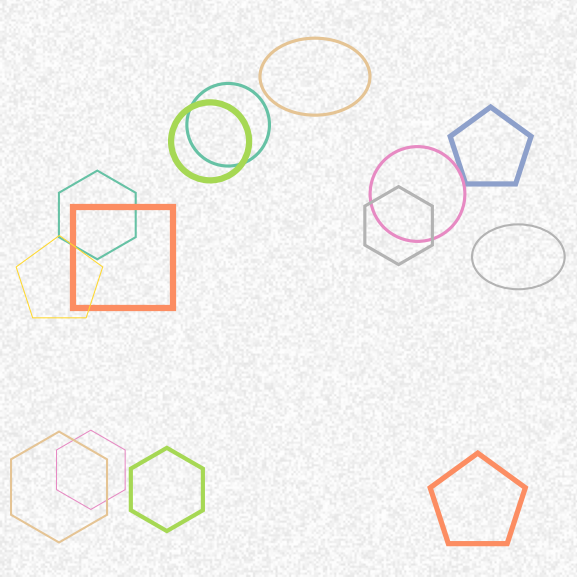[{"shape": "circle", "thickness": 1.5, "radius": 0.36, "center": [0.395, 0.783]}, {"shape": "hexagon", "thickness": 1, "radius": 0.38, "center": [0.169, 0.627]}, {"shape": "square", "thickness": 3, "radius": 0.44, "center": [0.213, 0.553]}, {"shape": "pentagon", "thickness": 2.5, "radius": 0.43, "center": [0.827, 0.128]}, {"shape": "pentagon", "thickness": 2.5, "radius": 0.37, "center": [0.85, 0.74]}, {"shape": "hexagon", "thickness": 0.5, "radius": 0.34, "center": [0.157, 0.186]}, {"shape": "circle", "thickness": 1.5, "radius": 0.41, "center": [0.723, 0.663]}, {"shape": "circle", "thickness": 3, "radius": 0.34, "center": [0.364, 0.754]}, {"shape": "hexagon", "thickness": 2, "radius": 0.36, "center": [0.289, 0.152]}, {"shape": "pentagon", "thickness": 0.5, "radius": 0.39, "center": [0.103, 0.513]}, {"shape": "oval", "thickness": 1.5, "radius": 0.48, "center": [0.545, 0.866]}, {"shape": "hexagon", "thickness": 1, "radius": 0.48, "center": [0.102, 0.156]}, {"shape": "oval", "thickness": 1, "radius": 0.4, "center": [0.898, 0.554]}, {"shape": "hexagon", "thickness": 1.5, "radius": 0.34, "center": [0.69, 0.609]}]